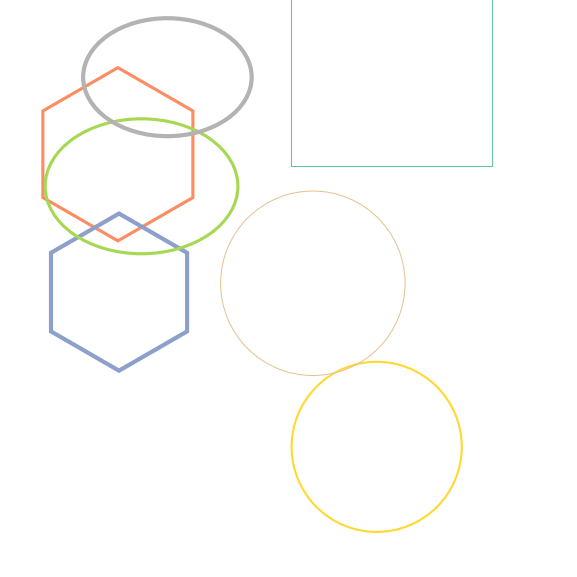[{"shape": "square", "thickness": 0.5, "radius": 0.87, "center": [0.678, 0.885]}, {"shape": "hexagon", "thickness": 1.5, "radius": 0.75, "center": [0.204, 0.732]}, {"shape": "hexagon", "thickness": 2, "radius": 0.68, "center": [0.206, 0.493]}, {"shape": "oval", "thickness": 1.5, "radius": 0.83, "center": [0.245, 0.677]}, {"shape": "circle", "thickness": 1, "radius": 0.74, "center": [0.652, 0.225]}, {"shape": "circle", "thickness": 0.5, "radius": 0.8, "center": [0.542, 0.509]}, {"shape": "oval", "thickness": 2, "radius": 0.73, "center": [0.29, 0.865]}]